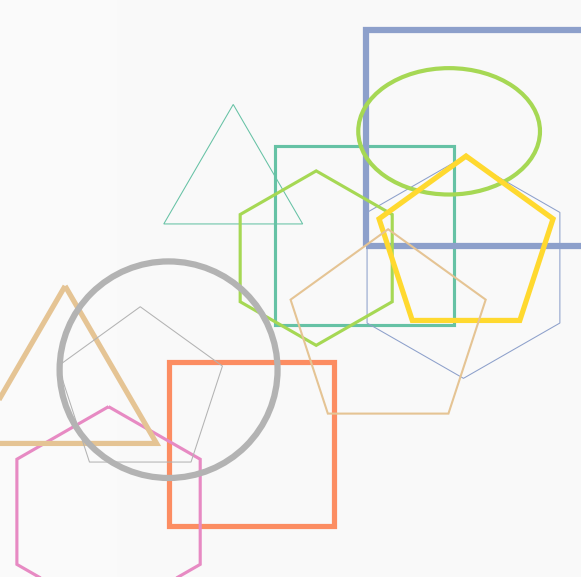[{"shape": "square", "thickness": 1.5, "radius": 0.77, "center": [0.627, 0.592]}, {"shape": "triangle", "thickness": 0.5, "radius": 0.69, "center": [0.401, 0.68]}, {"shape": "square", "thickness": 2.5, "radius": 0.71, "center": [0.433, 0.231]}, {"shape": "square", "thickness": 3, "radius": 0.94, "center": [0.817, 0.76]}, {"shape": "hexagon", "thickness": 0.5, "radius": 0.96, "center": [0.797, 0.536]}, {"shape": "hexagon", "thickness": 1.5, "radius": 0.91, "center": [0.187, 0.113]}, {"shape": "hexagon", "thickness": 1.5, "radius": 0.76, "center": [0.544, 0.552]}, {"shape": "oval", "thickness": 2, "radius": 0.78, "center": [0.773, 0.772]}, {"shape": "pentagon", "thickness": 2.5, "radius": 0.79, "center": [0.802, 0.572]}, {"shape": "triangle", "thickness": 2.5, "radius": 0.91, "center": [0.112, 0.322]}, {"shape": "pentagon", "thickness": 1, "radius": 0.88, "center": [0.668, 0.426]}, {"shape": "pentagon", "thickness": 0.5, "radius": 0.74, "center": [0.241, 0.319]}, {"shape": "circle", "thickness": 3, "radius": 0.94, "center": [0.29, 0.359]}]